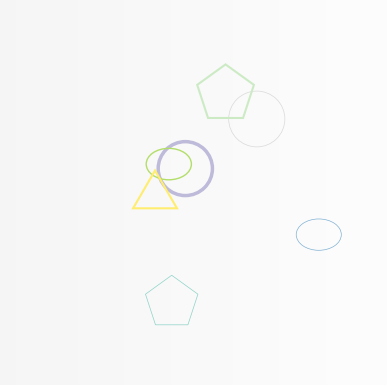[{"shape": "pentagon", "thickness": 0.5, "radius": 0.36, "center": [0.443, 0.214]}, {"shape": "circle", "thickness": 2.5, "radius": 0.35, "center": [0.478, 0.562]}, {"shape": "oval", "thickness": 0.5, "radius": 0.29, "center": [0.823, 0.391]}, {"shape": "oval", "thickness": 1, "radius": 0.29, "center": [0.436, 0.574]}, {"shape": "circle", "thickness": 0.5, "radius": 0.36, "center": [0.663, 0.691]}, {"shape": "pentagon", "thickness": 1.5, "radius": 0.38, "center": [0.582, 0.756]}, {"shape": "triangle", "thickness": 1.5, "radius": 0.33, "center": [0.4, 0.492]}]